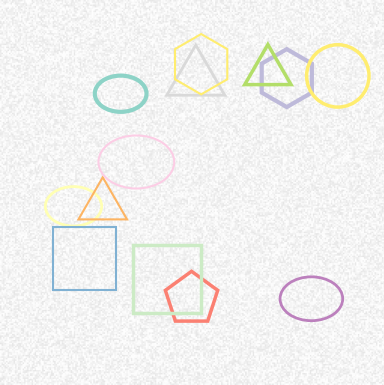[{"shape": "oval", "thickness": 3, "radius": 0.34, "center": [0.313, 0.757]}, {"shape": "oval", "thickness": 2, "radius": 0.37, "center": [0.191, 0.464]}, {"shape": "hexagon", "thickness": 3, "radius": 0.38, "center": [0.745, 0.797]}, {"shape": "pentagon", "thickness": 2.5, "radius": 0.36, "center": [0.498, 0.224]}, {"shape": "square", "thickness": 1.5, "radius": 0.41, "center": [0.219, 0.328]}, {"shape": "triangle", "thickness": 1.5, "radius": 0.36, "center": [0.267, 0.467]}, {"shape": "triangle", "thickness": 2.5, "radius": 0.35, "center": [0.696, 0.815]}, {"shape": "oval", "thickness": 1.5, "radius": 0.49, "center": [0.354, 0.579]}, {"shape": "triangle", "thickness": 2, "radius": 0.43, "center": [0.509, 0.796]}, {"shape": "oval", "thickness": 2, "radius": 0.41, "center": [0.809, 0.224]}, {"shape": "square", "thickness": 2.5, "radius": 0.44, "center": [0.435, 0.276]}, {"shape": "hexagon", "thickness": 1.5, "radius": 0.39, "center": [0.522, 0.833]}, {"shape": "circle", "thickness": 2.5, "radius": 0.41, "center": [0.877, 0.803]}]